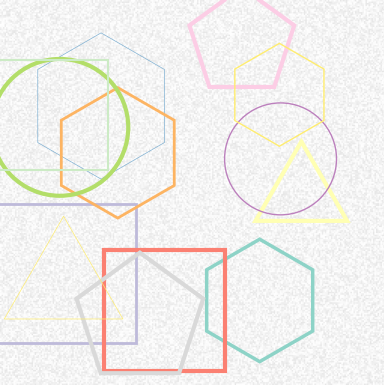[{"shape": "hexagon", "thickness": 2.5, "radius": 0.79, "center": [0.674, 0.22]}, {"shape": "triangle", "thickness": 3, "radius": 0.69, "center": [0.783, 0.495]}, {"shape": "square", "thickness": 2, "radius": 0.9, "center": [0.173, 0.289]}, {"shape": "square", "thickness": 3, "radius": 0.79, "center": [0.426, 0.193]}, {"shape": "hexagon", "thickness": 0.5, "radius": 0.95, "center": [0.263, 0.725]}, {"shape": "hexagon", "thickness": 2, "radius": 0.85, "center": [0.306, 0.603]}, {"shape": "circle", "thickness": 3, "radius": 0.89, "center": [0.155, 0.669]}, {"shape": "pentagon", "thickness": 3, "radius": 0.72, "center": [0.628, 0.89]}, {"shape": "pentagon", "thickness": 3, "radius": 0.87, "center": [0.363, 0.171]}, {"shape": "circle", "thickness": 1, "radius": 0.73, "center": [0.729, 0.587]}, {"shape": "square", "thickness": 1.5, "radius": 0.72, "center": [0.137, 0.701]}, {"shape": "hexagon", "thickness": 1, "radius": 0.67, "center": [0.726, 0.754]}, {"shape": "triangle", "thickness": 0.5, "radius": 0.89, "center": [0.165, 0.26]}]